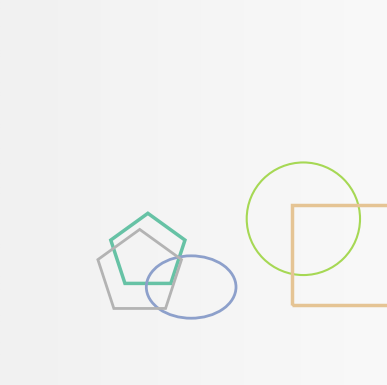[{"shape": "pentagon", "thickness": 2.5, "radius": 0.5, "center": [0.382, 0.345]}, {"shape": "oval", "thickness": 2, "radius": 0.58, "center": [0.493, 0.254]}, {"shape": "circle", "thickness": 1.5, "radius": 0.73, "center": [0.783, 0.432]}, {"shape": "square", "thickness": 2.5, "radius": 0.65, "center": [0.883, 0.337]}, {"shape": "pentagon", "thickness": 2, "radius": 0.57, "center": [0.361, 0.291]}]